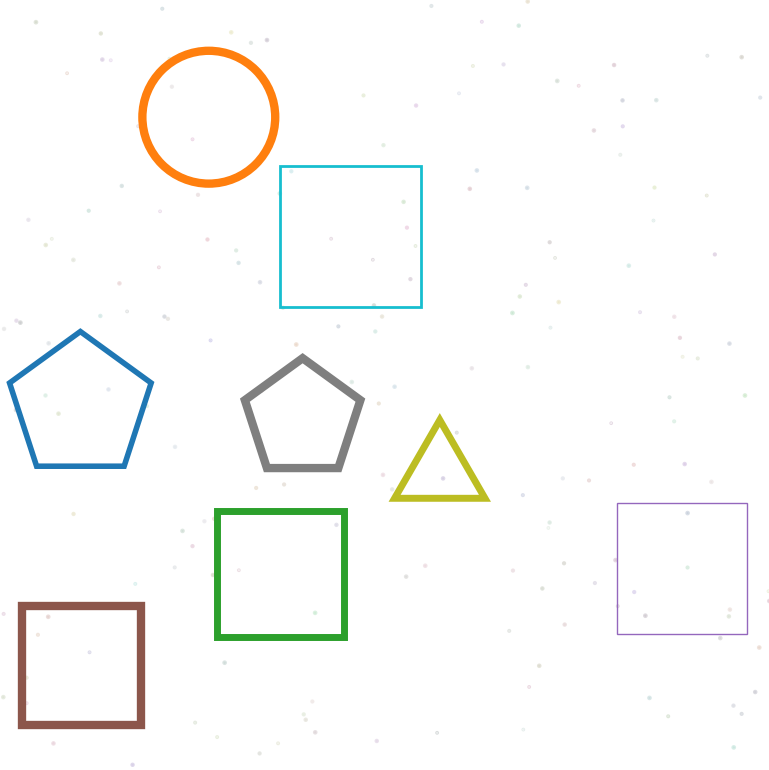[{"shape": "pentagon", "thickness": 2, "radius": 0.48, "center": [0.104, 0.473]}, {"shape": "circle", "thickness": 3, "radius": 0.43, "center": [0.271, 0.848]}, {"shape": "square", "thickness": 2.5, "radius": 0.41, "center": [0.364, 0.254]}, {"shape": "square", "thickness": 0.5, "radius": 0.42, "center": [0.885, 0.261]}, {"shape": "square", "thickness": 3, "radius": 0.39, "center": [0.105, 0.136]}, {"shape": "pentagon", "thickness": 3, "radius": 0.39, "center": [0.393, 0.456]}, {"shape": "triangle", "thickness": 2.5, "radius": 0.34, "center": [0.571, 0.387]}, {"shape": "square", "thickness": 1, "radius": 0.46, "center": [0.456, 0.693]}]